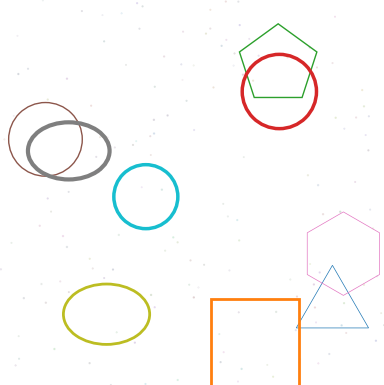[{"shape": "triangle", "thickness": 0.5, "radius": 0.54, "center": [0.863, 0.202]}, {"shape": "square", "thickness": 2, "radius": 0.58, "center": [0.662, 0.108]}, {"shape": "pentagon", "thickness": 1, "radius": 0.53, "center": [0.722, 0.832]}, {"shape": "circle", "thickness": 2.5, "radius": 0.48, "center": [0.726, 0.762]}, {"shape": "circle", "thickness": 1, "radius": 0.48, "center": [0.118, 0.638]}, {"shape": "hexagon", "thickness": 0.5, "radius": 0.54, "center": [0.892, 0.341]}, {"shape": "oval", "thickness": 3, "radius": 0.53, "center": [0.179, 0.608]}, {"shape": "oval", "thickness": 2, "radius": 0.56, "center": [0.277, 0.184]}, {"shape": "circle", "thickness": 2.5, "radius": 0.42, "center": [0.379, 0.489]}]